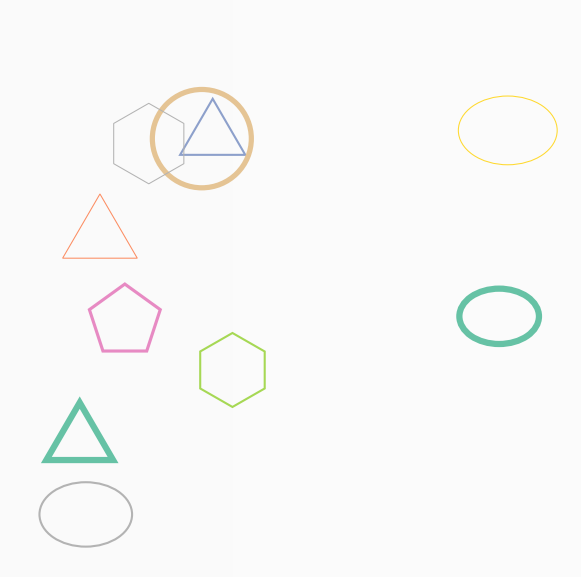[{"shape": "oval", "thickness": 3, "radius": 0.34, "center": [0.859, 0.451]}, {"shape": "triangle", "thickness": 3, "radius": 0.33, "center": [0.137, 0.236]}, {"shape": "triangle", "thickness": 0.5, "radius": 0.37, "center": [0.172, 0.589]}, {"shape": "triangle", "thickness": 1, "radius": 0.32, "center": [0.366, 0.763]}, {"shape": "pentagon", "thickness": 1.5, "radius": 0.32, "center": [0.215, 0.443]}, {"shape": "hexagon", "thickness": 1, "radius": 0.32, "center": [0.4, 0.358]}, {"shape": "oval", "thickness": 0.5, "radius": 0.43, "center": [0.874, 0.773]}, {"shape": "circle", "thickness": 2.5, "radius": 0.43, "center": [0.347, 0.759]}, {"shape": "hexagon", "thickness": 0.5, "radius": 0.35, "center": [0.256, 0.751]}, {"shape": "oval", "thickness": 1, "radius": 0.4, "center": [0.148, 0.108]}]